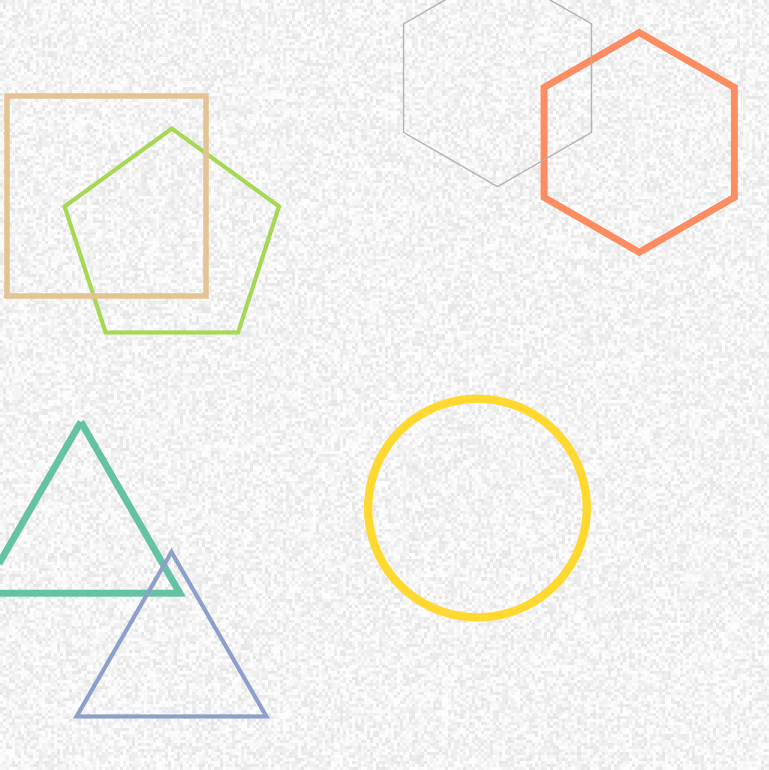[{"shape": "triangle", "thickness": 2.5, "radius": 0.74, "center": [0.105, 0.304]}, {"shape": "hexagon", "thickness": 2.5, "radius": 0.71, "center": [0.83, 0.815]}, {"shape": "triangle", "thickness": 1.5, "radius": 0.71, "center": [0.223, 0.141]}, {"shape": "pentagon", "thickness": 1.5, "radius": 0.73, "center": [0.223, 0.687]}, {"shape": "circle", "thickness": 3, "radius": 0.71, "center": [0.62, 0.34]}, {"shape": "square", "thickness": 2, "radius": 0.65, "center": [0.139, 0.746]}, {"shape": "hexagon", "thickness": 0.5, "radius": 0.7, "center": [0.646, 0.899]}]